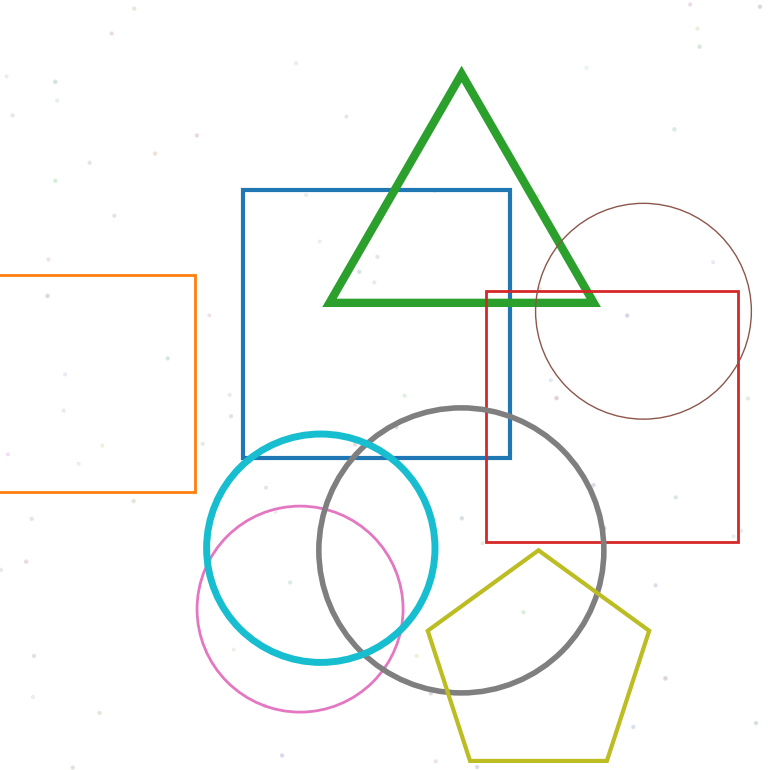[{"shape": "square", "thickness": 1.5, "radius": 0.87, "center": [0.489, 0.579]}, {"shape": "square", "thickness": 1, "radius": 0.71, "center": [0.112, 0.502]}, {"shape": "triangle", "thickness": 3, "radius": 0.99, "center": [0.599, 0.706]}, {"shape": "square", "thickness": 1, "radius": 0.82, "center": [0.795, 0.459]}, {"shape": "circle", "thickness": 0.5, "radius": 0.7, "center": [0.836, 0.596]}, {"shape": "circle", "thickness": 1, "radius": 0.67, "center": [0.39, 0.209]}, {"shape": "circle", "thickness": 2, "radius": 0.93, "center": [0.599, 0.285]}, {"shape": "pentagon", "thickness": 1.5, "radius": 0.76, "center": [0.699, 0.134]}, {"shape": "circle", "thickness": 2.5, "radius": 0.74, "center": [0.417, 0.288]}]